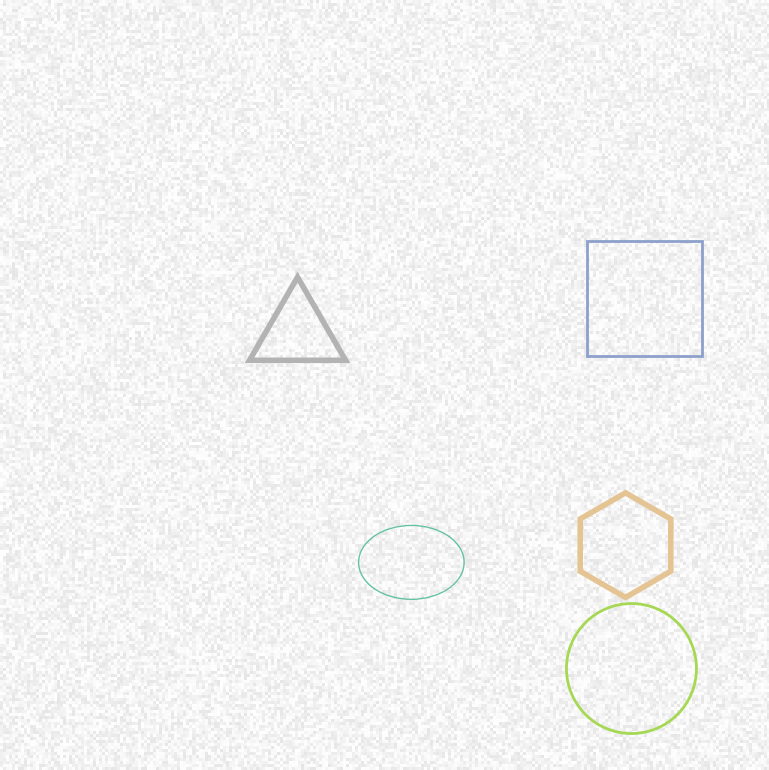[{"shape": "oval", "thickness": 0.5, "radius": 0.34, "center": [0.534, 0.27]}, {"shape": "square", "thickness": 1, "radius": 0.37, "center": [0.837, 0.613]}, {"shape": "circle", "thickness": 1, "radius": 0.42, "center": [0.82, 0.132]}, {"shape": "hexagon", "thickness": 2, "radius": 0.34, "center": [0.812, 0.292]}, {"shape": "triangle", "thickness": 2, "radius": 0.36, "center": [0.386, 0.568]}]